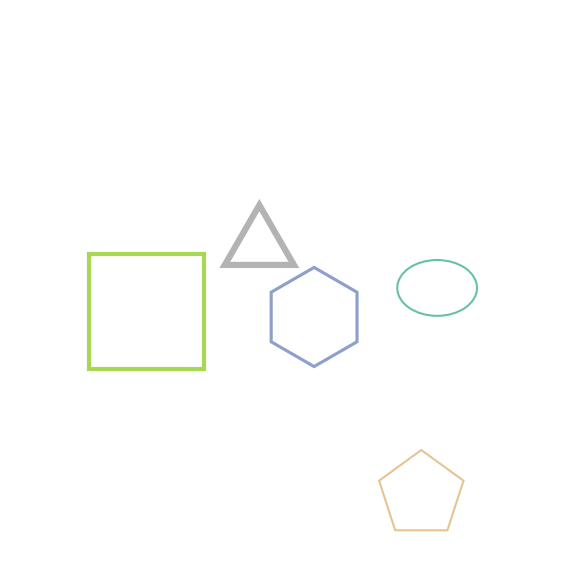[{"shape": "oval", "thickness": 1, "radius": 0.35, "center": [0.757, 0.501]}, {"shape": "hexagon", "thickness": 1.5, "radius": 0.43, "center": [0.544, 0.45]}, {"shape": "square", "thickness": 2, "radius": 0.5, "center": [0.254, 0.46]}, {"shape": "pentagon", "thickness": 1, "radius": 0.38, "center": [0.73, 0.143]}, {"shape": "triangle", "thickness": 3, "radius": 0.35, "center": [0.449, 0.575]}]